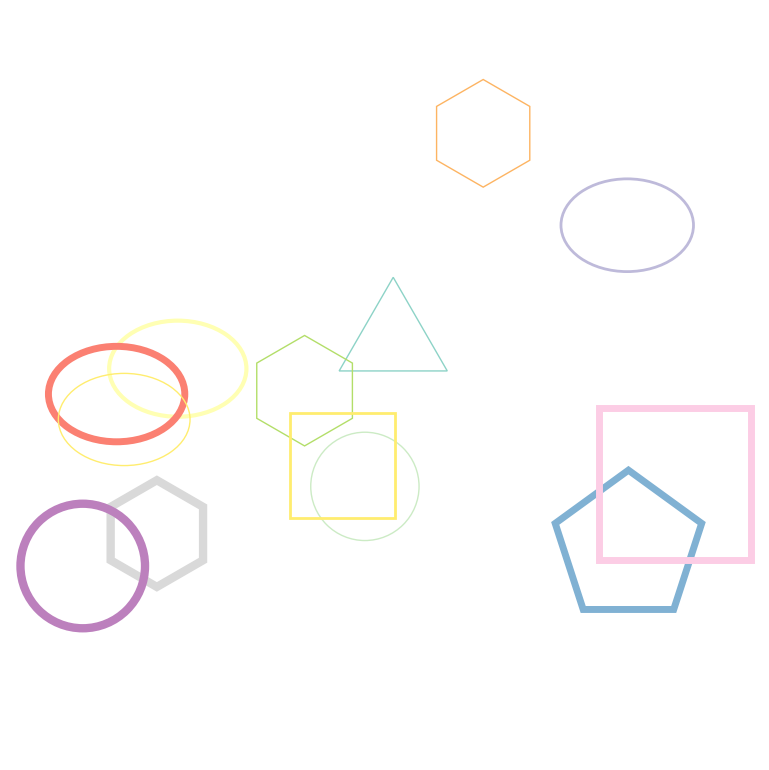[{"shape": "triangle", "thickness": 0.5, "radius": 0.41, "center": [0.511, 0.559]}, {"shape": "oval", "thickness": 1.5, "radius": 0.45, "center": [0.231, 0.521]}, {"shape": "oval", "thickness": 1, "radius": 0.43, "center": [0.815, 0.707]}, {"shape": "oval", "thickness": 2.5, "radius": 0.44, "center": [0.151, 0.488]}, {"shape": "pentagon", "thickness": 2.5, "radius": 0.5, "center": [0.816, 0.289]}, {"shape": "hexagon", "thickness": 0.5, "radius": 0.35, "center": [0.628, 0.827]}, {"shape": "hexagon", "thickness": 0.5, "radius": 0.36, "center": [0.396, 0.493]}, {"shape": "square", "thickness": 2.5, "radius": 0.49, "center": [0.876, 0.372]}, {"shape": "hexagon", "thickness": 3, "radius": 0.35, "center": [0.204, 0.307]}, {"shape": "circle", "thickness": 3, "radius": 0.4, "center": [0.107, 0.265]}, {"shape": "circle", "thickness": 0.5, "radius": 0.35, "center": [0.474, 0.368]}, {"shape": "oval", "thickness": 0.5, "radius": 0.43, "center": [0.161, 0.455]}, {"shape": "square", "thickness": 1, "radius": 0.34, "center": [0.445, 0.395]}]